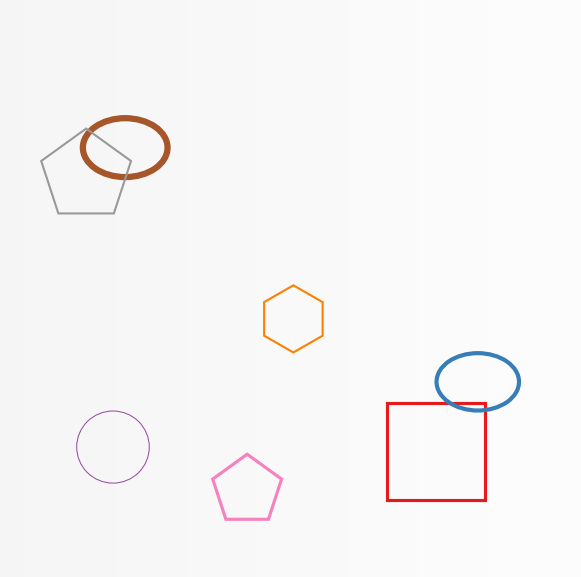[{"shape": "square", "thickness": 1.5, "radius": 0.42, "center": [0.75, 0.218]}, {"shape": "oval", "thickness": 2, "radius": 0.35, "center": [0.822, 0.338]}, {"shape": "circle", "thickness": 0.5, "radius": 0.31, "center": [0.194, 0.225]}, {"shape": "hexagon", "thickness": 1, "radius": 0.29, "center": [0.505, 0.447]}, {"shape": "oval", "thickness": 3, "radius": 0.36, "center": [0.215, 0.743]}, {"shape": "pentagon", "thickness": 1.5, "radius": 0.31, "center": [0.425, 0.15]}, {"shape": "pentagon", "thickness": 1, "radius": 0.41, "center": [0.148, 0.695]}]